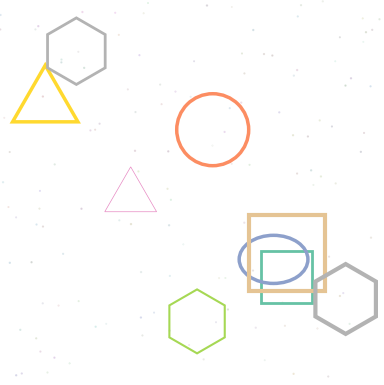[{"shape": "square", "thickness": 2, "radius": 0.33, "center": [0.745, 0.281]}, {"shape": "circle", "thickness": 2.5, "radius": 0.47, "center": [0.552, 0.663]}, {"shape": "oval", "thickness": 2.5, "radius": 0.45, "center": [0.711, 0.326]}, {"shape": "triangle", "thickness": 0.5, "radius": 0.39, "center": [0.339, 0.489]}, {"shape": "hexagon", "thickness": 1.5, "radius": 0.42, "center": [0.512, 0.165]}, {"shape": "triangle", "thickness": 2.5, "radius": 0.49, "center": [0.118, 0.733]}, {"shape": "square", "thickness": 3, "radius": 0.5, "center": [0.745, 0.343]}, {"shape": "hexagon", "thickness": 2, "radius": 0.43, "center": [0.198, 0.867]}, {"shape": "hexagon", "thickness": 3, "radius": 0.45, "center": [0.898, 0.223]}]